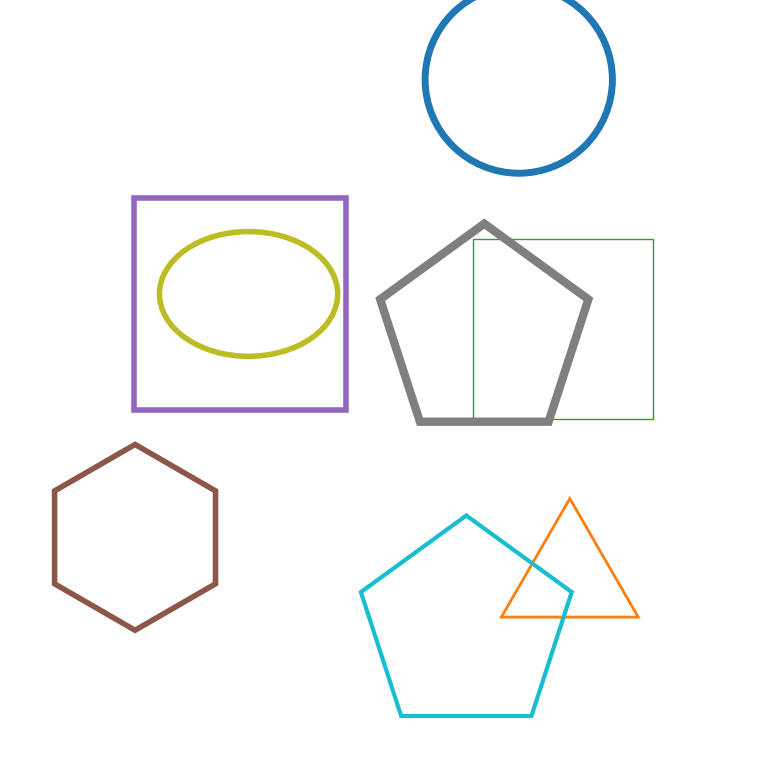[{"shape": "circle", "thickness": 2.5, "radius": 0.61, "center": [0.674, 0.897]}, {"shape": "triangle", "thickness": 1, "radius": 0.51, "center": [0.74, 0.25]}, {"shape": "square", "thickness": 0.5, "radius": 0.59, "center": [0.731, 0.573]}, {"shape": "square", "thickness": 2, "radius": 0.69, "center": [0.312, 0.605]}, {"shape": "hexagon", "thickness": 2, "radius": 0.6, "center": [0.175, 0.302]}, {"shape": "pentagon", "thickness": 3, "radius": 0.71, "center": [0.629, 0.567]}, {"shape": "oval", "thickness": 2, "radius": 0.58, "center": [0.323, 0.618]}, {"shape": "pentagon", "thickness": 1.5, "radius": 0.72, "center": [0.606, 0.187]}]